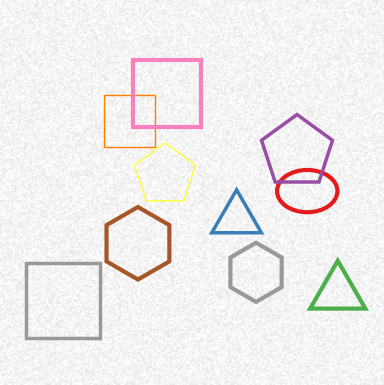[{"shape": "oval", "thickness": 3, "radius": 0.39, "center": [0.798, 0.504]}, {"shape": "triangle", "thickness": 2.5, "radius": 0.37, "center": [0.615, 0.433]}, {"shape": "triangle", "thickness": 3, "radius": 0.41, "center": [0.877, 0.24]}, {"shape": "pentagon", "thickness": 2.5, "radius": 0.48, "center": [0.772, 0.606]}, {"shape": "square", "thickness": 1, "radius": 0.34, "center": [0.336, 0.685]}, {"shape": "pentagon", "thickness": 1, "radius": 0.42, "center": [0.429, 0.546]}, {"shape": "hexagon", "thickness": 3, "radius": 0.47, "center": [0.358, 0.368]}, {"shape": "square", "thickness": 3, "radius": 0.44, "center": [0.434, 0.757]}, {"shape": "hexagon", "thickness": 3, "radius": 0.38, "center": [0.665, 0.293]}, {"shape": "square", "thickness": 2.5, "radius": 0.48, "center": [0.164, 0.22]}]